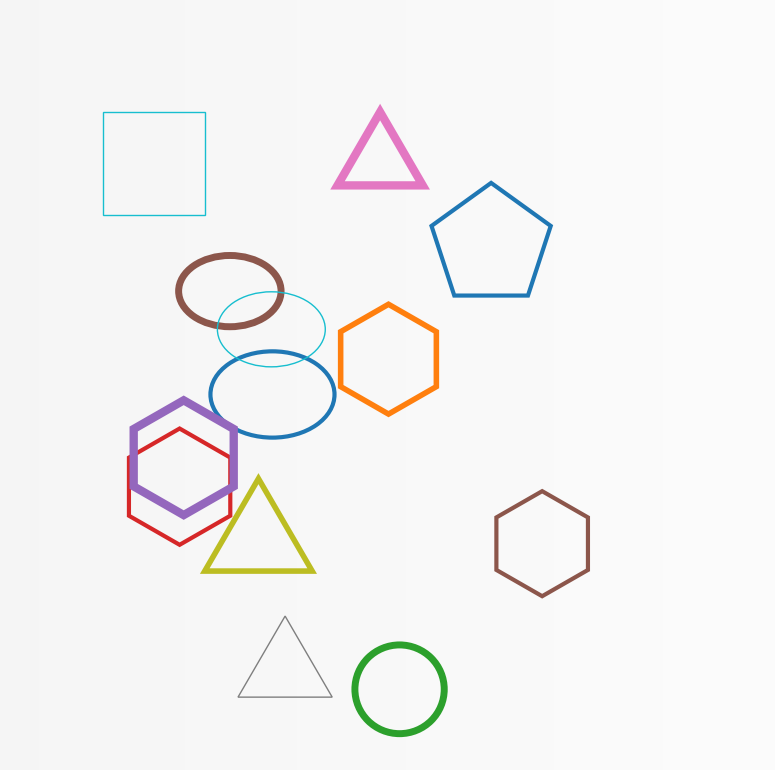[{"shape": "oval", "thickness": 1.5, "radius": 0.4, "center": [0.352, 0.488]}, {"shape": "pentagon", "thickness": 1.5, "radius": 0.4, "center": [0.634, 0.682]}, {"shape": "hexagon", "thickness": 2, "radius": 0.36, "center": [0.501, 0.534]}, {"shape": "circle", "thickness": 2.5, "radius": 0.29, "center": [0.516, 0.105]}, {"shape": "hexagon", "thickness": 1.5, "radius": 0.38, "center": [0.232, 0.368]}, {"shape": "hexagon", "thickness": 3, "radius": 0.37, "center": [0.237, 0.406]}, {"shape": "hexagon", "thickness": 1.5, "radius": 0.34, "center": [0.7, 0.294]}, {"shape": "oval", "thickness": 2.5, "radius": 0.33, "center": [0.297, 0.622]}, {"shape": "triangle", "thickness": 3, "radius": 0.32, "center": [0.49, 0.791]}, {"shape": "triangle", "thickness": 0.5, "radius": 0.35, "center": [0.368, 0.13]}, {"shape": "triangle", "thickness": 2, "radius": 0.4, "center": [0.333, 0.298]}, {"shape": "square", "thickness": 0.5, "radius": 0.33, "center": [0.199, 0.788]}, {"shape": "oval", "thickness": 0.5, "radius": 0.35, "center": [0.35, 0.572]}]